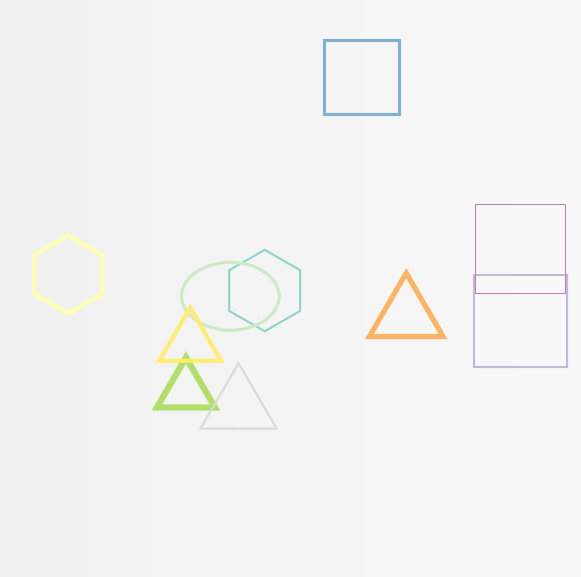[{"shape": "hexagon", "thickness": 1, "radius": 0.35, "center": [0.455, 0.496]}, {"shape": "hexagon", "thickness": 2, "radius": 0.34, "center": [0.117, 0.524]}, {"shape": "square", "thickness": 1, "radius": 0.4, "center": [0.896, 0.443]}, {"shape": "square", "thickness": 1.5, "radius": 0.32, "center": [0.622, 0.867]}, {"shape": "triangle", "thickness": 2.5, "radius": 0.37, "center": [0.699, 0.453]}, {"shape": "triangle", "thickness": 3, "radius": 0.29, "center": [0.32, 0.322]}, {"shape": "triangle", "thickness": 1, "radius": 0.38, "center": [0.41, 0.295]}, {"shape": "square", "thickness": 0.5, "radius": 0.39, "center": [0.895, 0.569]}, {"shape": "oval", "thickness": 1.5, "radius": 0.42, "center": [0.396, 0.486]}, {"shape": "triangle", "thickness": 2, "radius": 0.31, "center": [0.327, 0.405]}]